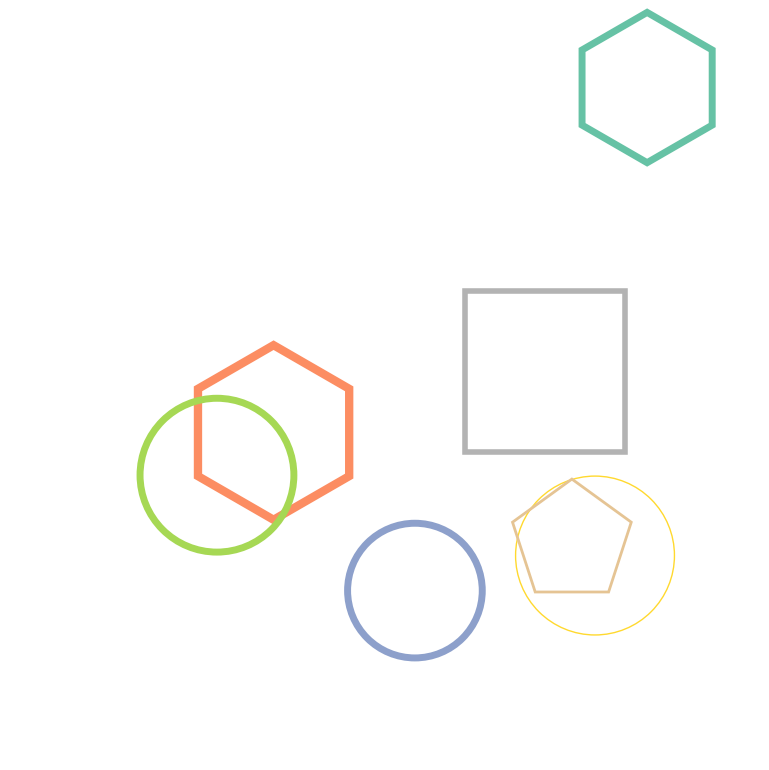[{"shape": "hexagon", "thickness": 2.5, "radius": 0.49, "center": [0.84, 0.886]}, {"shape": "hexagon", "thickness": 3, "radius": 0.57, "center": [0.355, 0.438]}, {"shape": "circle", "thickness": 2.5, "radius": 0.44, "center": [0.539, 0.233]}, {"shape": "circle", "thickness": 2.5, "radius": 0.5, "center": [0.282, 0.383]}, {"shape": "circle", "thickness": 0.5, "radius": 0.52, "center": [0.773, 0.279]}, {"shape": "pentagon", "thickness": 1, "radius": 0.41, "center": [0.743, 0.297]}, {"shape": "square", "thickness": 2, "radius": 0.52, "center": [0.707, 0.518]}]